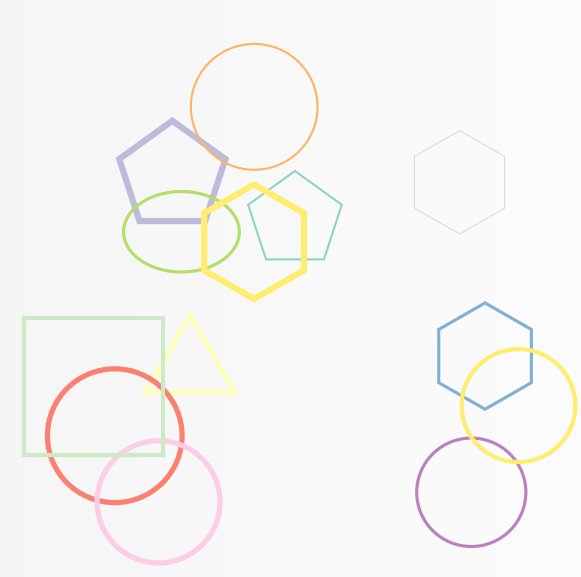[{"shape": "pentagon", "thickness": 1, "radius": 0.42, "center": [0.507, 0.618]}, {"shape": "triangle", "thickness": 2, "radius": 0.44, "center": [0.327, 0.364]}, {"shape": "pentagon", "thickness": 3, "radius": 0.48, "center": [0.296, 0.694]}, {"shape": "circle", "thickness": 2.5, "radius": 0.58, "center": [0.197, 0.245]}, {"shape": "hexagon", "thickness": 1.5, "radius": 0.46, "center": [0.834, 0.383]}, {"shape": "circle", "thickness": 1, "radius": 0.54, "center": [0.437, 0.814]}, {"shape": "oval", "thickness": 1.5, "radius": 0.5, "center": [0.312, 0.598]}, {"shape": "circle", "thickness": 2.5, "radius": 0.53, "center": [0.273, 0.13]}, {"shape": "hexagon", "thickness": 0.5, "radius": 0.45, "center": [0.791, 0.683]}, {"shape": "circle", "thickness": 1.5, "radius": 0.47, "center": [0.811, 0.147]}, {"shape": "square", "thickness": 2, "radius": 0.6, "center": [0.161, 0.33]}, {"shape": "circle", "thickness": 2, "radius": 0.49, "center": [0.892, 0.297]}, {"shape": "hexagon", "thickness": 3, "radius": 0.5, "center": [0.437, 0.581]}]